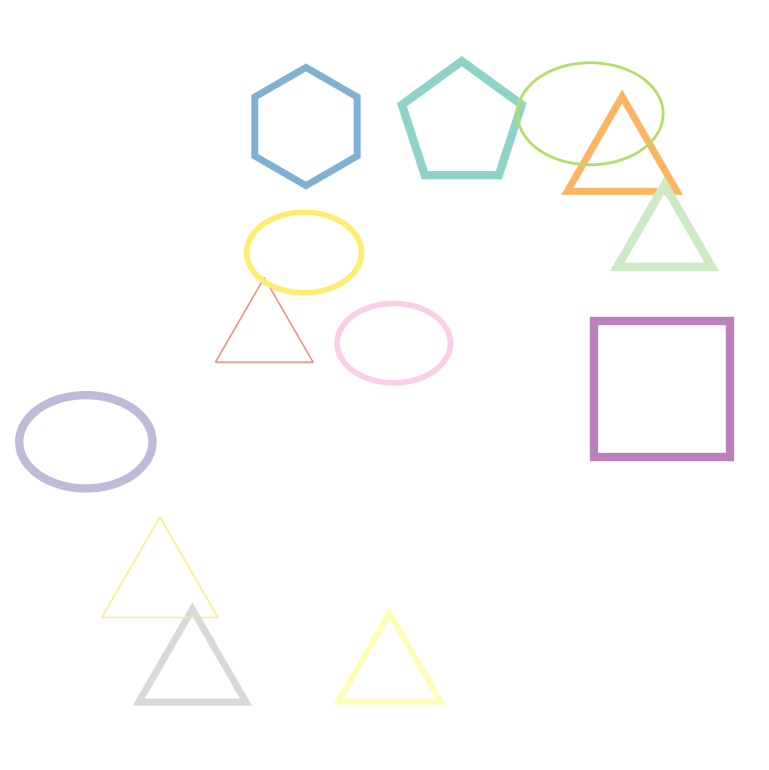[{"shape": "pentagon", "thickness": 3, "radius": 0.41, "center": [0.6, 0.839]}, {"shape": "triangle", "thickness": 2, "radius": 0.38, "center": [0.506, 0.127]}, {"shape": "oval", "thickness": 3, "radius": 0.43, "center": [0.112, 0.426]}, {"shape": "triangle", "thickness": 0.5, "radius": 0.37, "center": [0.343, 0.566]}, {"shape": "hexagon", "thickness": 2.5, "radius": 0.38, "center": [0.397, 0.836]}, {"shape": "triangle", "thickness": 2.5, "radius": 0.41, "center": [0.808, 0.793]}, {"shape": "oval", "thickness": 1, "radius": 0.47, "center": [0.767, 0.852]}, {"shape": "oval", "thickness": 2, "radius": 0.37, "center": [0.511, 0.554]}, {"shape": "triangle", "thickness": 2.5, "radius": 0.4, "center": [0.25, 0.128]}, {"shape": "square", "thickness": 3, "radius": 0.44, "center": [0.86, 0.495]}, {"shape": "triangle", "thickness": 3, "radius": 0.35, "center": [0.863, 0.689]}, {"shape": "triangle", "thickness": 0.5, "radius": 0.44, "center": [0.208, 0.242]}, {"shape": "oval", "thickness": 2, "radius": 0.37, "center": [0.395, 0.672]}]